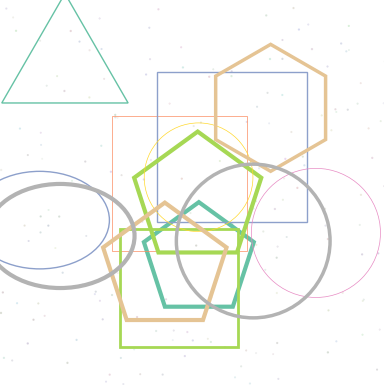[{"shape": "triangle", "thickness": 1, "radius": 0.95, "center": [0.169, 0.827]}, {"shape": "pentagon", "thickness": 3, "radius": 0.75, "center": [0.517, 0.325]}, {"shape": "square", "thickness": 0.5, "radius": 0.88, "center": [0.467, 0.524]}, {"shape": "oval", "thickness": 1, "radius": 0.9, "center": [0.103, 0.428]}, {"shape": "square", "thickness": 1, "radius": 0.98, "center": [0.602, 0.619]}, {"shape": "circle", "thickness": 0.5, "radius": 0.84, "center": [0.821, 0.395]}, {"shape": "square", "thickness": 2, "radius": 0.77, "center": [0.465, 0.252]}, {"shape": "pentagon", "thickness": 3, "radius": 0.87, "center": [0.514, 0.485]}, {"shape": "circle", "thickness": 0.5, "radius": 0.71, "center": [0.516, 0.54]}, {"shape": "pentagon", "thickness": 3, "radius": 0.84, "center": [0.428, 0.305]}, {"shape": "hexagon", "thickness": 2.5, "radius": 0.82, "center": [0.703, 0.72]}, {"shape": "oval", "thickness": 3, "radius": 0.97, "center": [0.156, 0.387]}, {"shape": "circle", "thickness": 2.5, "radius": 1.0, "center": [0.658, 0.374]}]